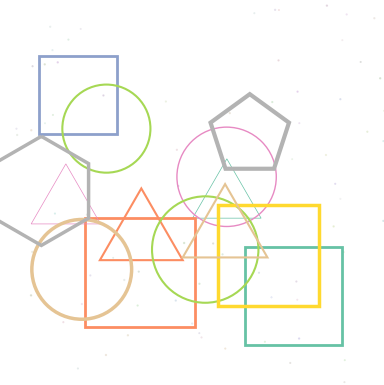[{"shape": "triangle", "thickness": 0.5, "radius": 0.51, "center": [0.589, 0.485]}, {"shape": "square", "thickness": 2, "radius": 0.63, "center": [0.762, 0.231]}, {"shape": "triangle", "thickness": 1.5, "radius": 0.62, "center": [0.367, 0.386]}, {"shape": "square", "thickness": 2, "radius": 0.71, "center": [0.364, 0.292]}, {"shape": "square", "thickness": 2, "radius": 0.51, "center": [0.202, 0.753]}, {"shape": "circle", "thickness": 1, "radius": 0.65, "center": [0.589, 0.541]}, {"shape": "triangle", "thickness": 0.5, "radius": 0.52, "center": [0.171, 0.47]}, {"shape": "circle", "thickness": 1.5, "radius": 0.69, "center": [0.533, 0.352]}, {"shape": "circle", "thickness": 1.5, "radius": 0.57, "center": [0.276, 0.666]}, {"shape": "square", "thickness": 2.5, "radius": 0.65, "center": [0.697, 0.337]}, {"shape": "triangle", "thickness": 1.5, "radius": 0.64, "center": [0.585, 0.395]}, {"shape": "circle", "thickness": 2.5, "radius": 0.65, "center": [0.212, 0.3]}, {"shape": "pentagon", "thickness": 3, "radius": 0.54, "center": [0.649, 0.648]}, {"shape": "hexagon", "thickness": 2.5, "radius": 0.71, "center": [0.107, 0.504]}]